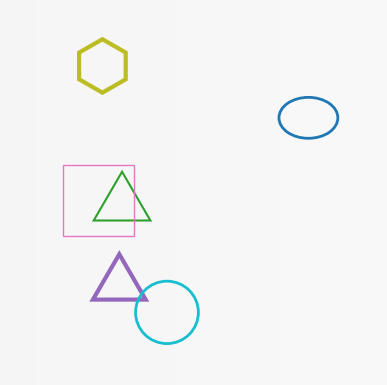[{"shape": "oval", "thickness": 2, "radius": 0.38, "center": [0.796, 0.694]}, {"shape": "triangle", "thickness": 1.5, "radius": 0.42, "center": [0.315, 0.47]}, {"shape": "triangle", "thickness": 3, "radius": 0.39, "center": [0.308, 0.261]}, {"shape": "square", "thickness": 1, "radius": 0.46, "center": [0.254, 0.48]}, {"shape": "hexagon", "thickness": 3, "radius": 0.35, "center": [0.264, 0.829]}, {"shape": "circle", "thickness": 2, "radius": 0.41, "center": [0.431, 0.189]}]